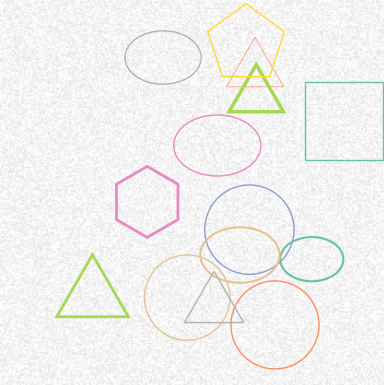[{"shape": "oval", "thickness": 1.5, "radius": 0.41, "center": [0.81, 0.327]}, {"shape": "square", "thickness": 1, "radius": 0.51, "center": [0.894, 0.685]}, {"shape": "circle", "thickness": 1, "radius": 0.57, "center": [0.714, 0.156]}, {"shape": "triangle", "thickness": 0.5, "radius": 0.43, "center": [0.662, 0.817]}, {"shape": "circle", "thickness": 1, "radius": 0.58, "center": [0.648, 0.403]}, {"shape": "hexagon", "thickness": 2, "radius": 0.46, "center": [0.382, 0.476]}, {"shape": "oval", "thickness": 1, "radius": 0.57, "center": [0.564, 0.622]}, {"shape": "triangle", "thickness": 2.5, "radius": 0.41, "center": [0.666, 0.751]}, {"shape": "triangle", "thickness": 2, "radius": 0.54, "center": [0.24, 0.231]}, {"shape": "pentagon", "thickness": 1, "radius": 0.52, "center": [0.639, 0.886]}, {"shape": "oval", "thickness": 1.5, "radius": 0.52, "center": [0.623, 0.338]}, {"shape": "circle", "thickness": 1, "radius": 0.55, "center": [0.486, 0.227]}, {"shape": "oval", "thickness": 1, "radius": 0.49, "center": [0.424, 0.851]}, {"shape": "triangle", "thickness": 1, "radius": 0.44, "center": [0.556, 0.207]}]